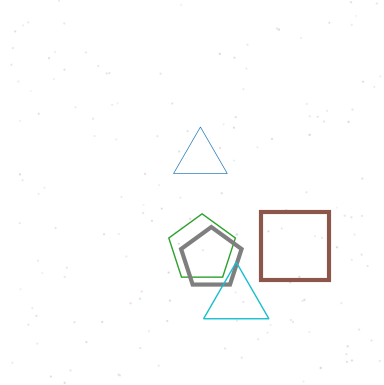[{"shape": "triangle", "thickness": 0.5, "radius": 0.4, "center": [0.521, 0.59]}, {"shape": "pentagon", "thickness": 1, "radius": 0.45, "center": [0.525, 0.354]}, {"shape": "square", "thickness": 3, "radius": 0.44, "center": [0.767, 0.362]}, {"shape": "pentagon", "thickness": 3, "radius": 0.41, "center": [0.549, 0.328]}, {"shape": "triangle", "thickness": 1, "radius": 0.49, "center": [0.614, 0.221]}]